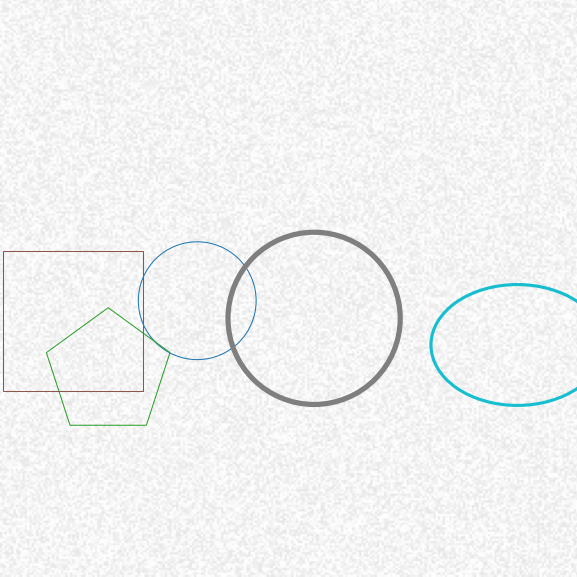[{"shape": "circle", "thickness": 0.5, "radius": 0.51, "center": [0.342, 0.478]}, {"shape": "pentagon", "thickness": 0.5, "radius": 0.56, "center": [0.187, 0.354]}, {"shape": "square", "thickness": 0.5, "radius": 0.61, "center": [0.127, 0.443]}, {"shape": "circle", "thickness": 2.5, "radius": 0.75, "center": [0.544, 0.448]}, {"shape": "oval", "thickness": 1.5, "radius": 0.75, "center": [0.896, 0.402]}]